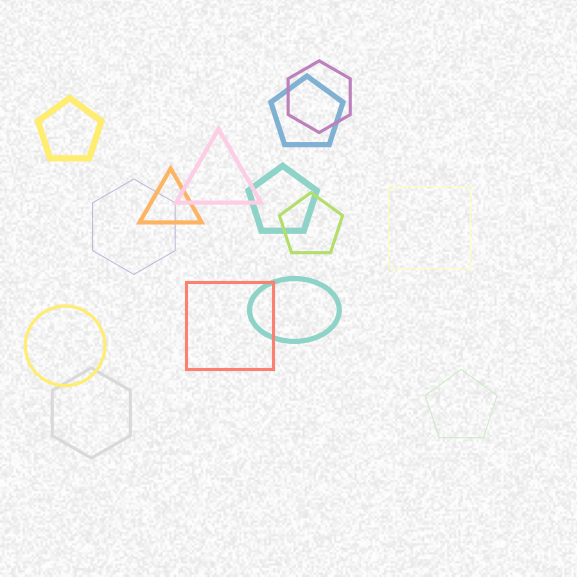[{"shape": "pentagon", "thickness": 3, "radius": 0.31, "center": [0.489, 0.65]}, {"shape": "oval", "thickness": 2.5, "radius": 0.39, "center": [0.51, 0.462]}, {"shape": "square", "thickness": 0.5, "radius": 0.36, "center": [0.743, 0.607]}, {"shape": "hexagon", "thickness": 0.5, "radius": 0.41, "center": [0.232, 0.607]}, {"shape": "square", "thickness": 1.5, "radius": 0.38, "center": [0.398, 0.436]}, {"shape": "pentagon", "thickness": 2.5, "radius": 0.33, "center": [0.531, 0.802]}, {"shape": "triangle", "thickness": 2, "radius": 0.31, "center": [0.296, 0.645]}, {"shape": "pentagon", "thickness": 1.5, "radius": 0.29, "center": [0.539, 0.608]}, {"shape": "triangle", "thickness": 2, "radius": 0.43, "center": [0.378, 0.691]}, {"shape": "hexagon", "thickness": 1.5, "radius": 0.39, "center": [0.158, 0.284]}, {"shape": "hexagon", "thickness": 1.5, "radius": 0.31, "center": [0.553, 0.832]}, {"shape": "pentagon", "thickness": 0.5, "radius": 0.33, "center": [0.799, 0.294]}, {"shape": "circle", "thickness": 1.5, "radius": 0.34, "center": [0.113, 0.4]}, {"shape": "pentagon", "thickness": 3, "radius": 0.29, "center": [0.121, 0.772]}]